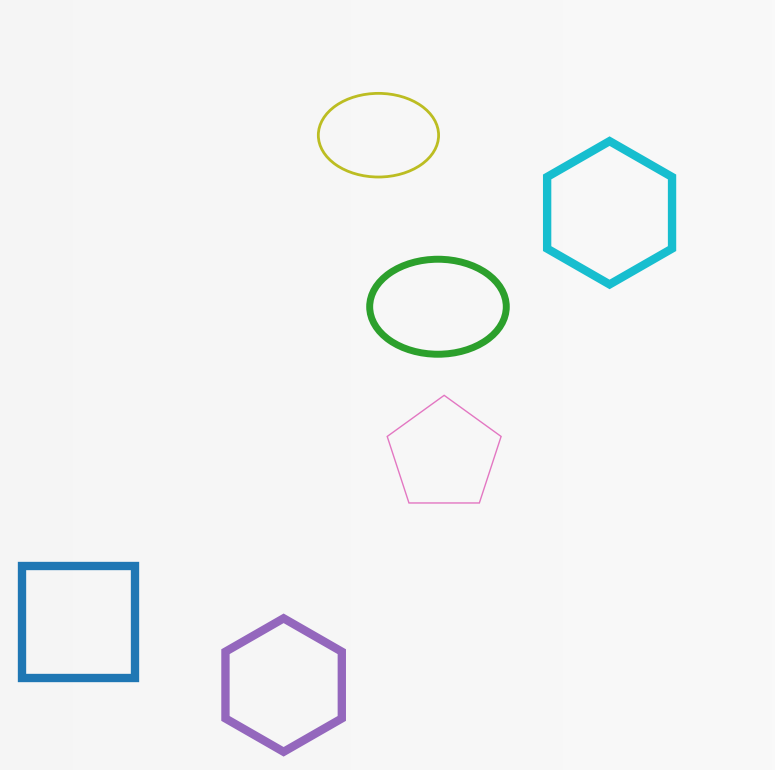[{"shape": "square", "thickness": 3, "radius": 0.36, "center": [0.102, 0.192]}, {"shape": "oval", "thickness": 2.5, "radius": 0.44, "center": [0.565, 0.602]}, {"shape": "hexagon", "thickness": 3, "radius": 0.43, "center": [0.366, 0.11]}, {"shape": "pentagon", "thickness": 0.5, "radius": 0.39, "center": [0.573, 0.409]}, {"shape": "oval", "thickness": 1, "radius": 0.39, "center": [0.488, 0.824]}, {"shape": "hexagon", "thickness": 3, "radius": 0.47, "center": [0.787, 0.724]}]